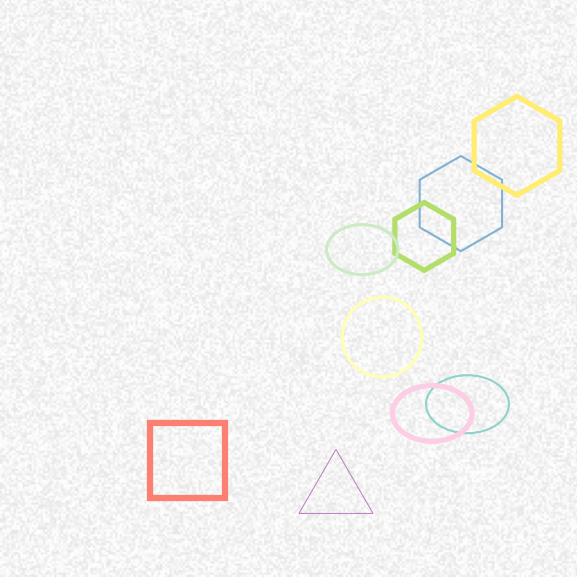[{"shape": "oval", "thickness": 1, "radius": 0.36, "center": [0.81, 0.299]}, {"shape": "circle", "thickness": 1.5, "radius": 0.34, "center": [0.662, 0.415]}, {"shape": "square", "thickness": 3, "radius": 0.32, "center": [0.325, 0.201]}, {"shape": "hexagon", "thickness": 1, "radius": 0.41, "center": [0.798, 0.647]}, {"shape": "hexagon", "thickness": 2.5, "radius": 0.29, "center": [0.735, 0.59]}, {"shape": "oval", "thickness": 2.5, "radius": 0.35, "center": [0.748, 0.283]}, {"shape": "triangle", "thickness": 0.5, "radius": 0.37, "center": [0.582, 0.147]}, {"shape": "oval", "thickness": 1.5, "radius": 0.31, "center": [0.627, 0.567]}, {"shape": "hexagon", "thickness": 2.5, "radius": 0.43, "center": [0.895, 0.747]}]